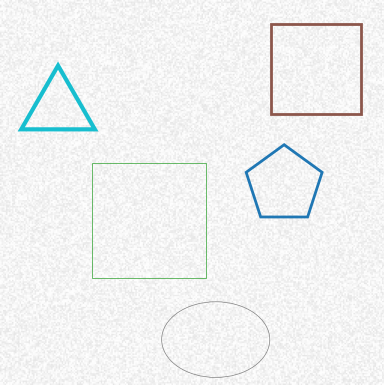[{"shape": "pentagon", "thickness": 2, "radius": 0.52, "center": [0.738, 0.52]}, {"shape": "square", "thickness": 0.5, "radius": 0.74, "center": [0.387, 0.427]}, {"shape": "square", "thickness": 2, "radius": 0.58, "center": [0.822, 0.821]}, {"shape": "oval", "thickness": 0.5, "radius": 0.7, "center": [0.56, 0.118]}, {"shape": "triangle", "thickness": 3, "radius": 0.55, "center": [0.151, 0.719]}]